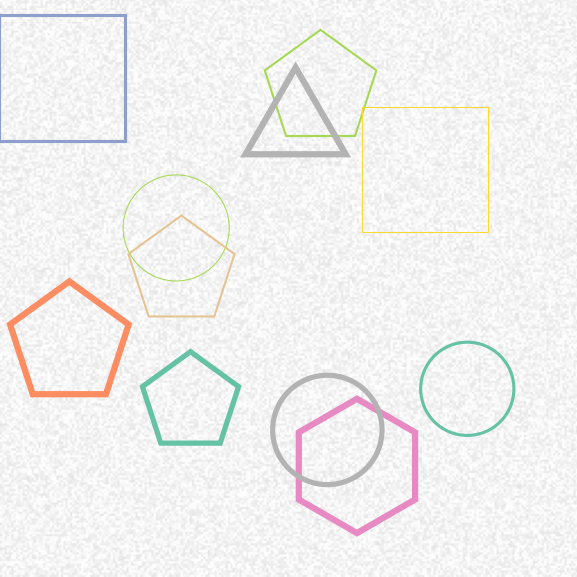[{"shape": "circle", "thickness": 1.5, "radius": 0.4, "center": [0.809, 0.326]}, {"shape": "pentagon", "thickness": 2.5, "radius": 0.44, "center": [0.33, 0.303]}, {"shape": "pentagon", "thickness": 3, "radius": 0.54, "center": [0.12, 0.404]}, {"shape": "square", "thickness": 1.5, "radius": 0.55, "center": [0.108, 0.864]}, {"shape": "hexagon", "thickness": 3, "radius": 0.58, "center": [0.618, 0.192]}, {"shape": "pentagon", "thickness": 1, "radius": 0.51, "center": [0.555, 0.846]}, {"shape": "circle", "thickness": 0.5, "radius": 0.46, "center": [0.305, 0.604]}, {"shape": "square", "thickness": 0.5, "radius": 0.54, "center": [0.736, 0.706]}, {"shape": "pentagon", "thickness": 1, "radius": 0.48, "center": [0.314, 0.529]}, {"shape": "triangle", "thickness": 3, "radius": 0.5, "center": [0.512, 0.782]}, {"shape": "circle", "thickness": 2.5, "radius": 0.47, "center": [0.567, 0.255]}]